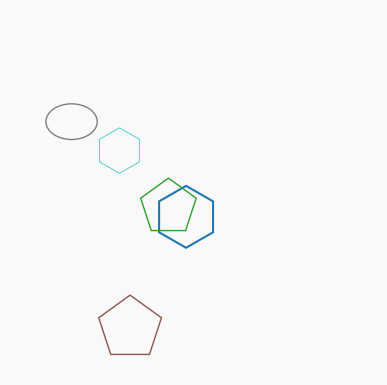[{"shape": "hexagon", "thickness": 1.5, "radius": 0.4, "center": [0.48, 0.437]}, {"shape": "pentagon", "thickness": 1, "radius": 0.38, "center": [0.435, 0.462]}, {"shape": "pentagon", "thickness": 1, "radius": 0.43, "center": [0.336, 0.148]}, {"shape": "oval", "thickness": 1, "radius": 0.33, "center": [0.185, 0.684]}, {"shape": "hexagon", "thickness": 0.5, "radius": 0.3, "center": [0.308, 0.609]}]